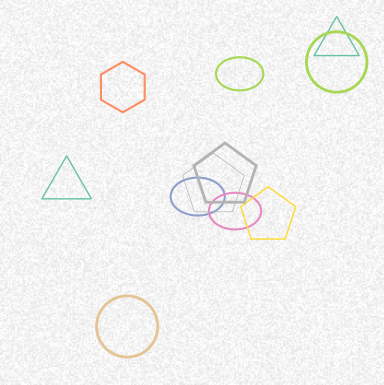[{"shape": "triangle", "thickness": 1, "radius": 0.34, "center": [0.874, 0.889]}, {"shape": "triangle", "thickness": 1, "radius": 0.37, "center": [0.173, 0.521]}, {"shape": "hexagon", "thickness": 1.5, "radius": 0.33, "center": [0.319, 0.774]}, {"shape": "oval", "thickness": 1.5, "radius": 0.35, "center": [0.513, 0.489]}, {"shape": "oval", "thickness": 1.5, "radius": 0.34, "center": [0.61, 0.452]}, {"shape": "oval", "thickness": 1.5, "radius": 0.31, "center": [0.622, 0.808]}, {"shape": "circle", "thickness": 2, "radius": 0.39, "center": [0.875, 0.839]}, {"shape": "pentagon", "thickness": 1, "radius": 0.38, "center": [0.697, 0.44]}, {"shape": "circle", "thickness": 2, "radius": 0.4, "center": [0.33, 0.152]}, {"shape": "pentagon", "thickness": 2, "radius": 0.43, "center": [0.584, 0.544]}, {"shape": "pentagon", "thickness": 0.5, "radius": 0.42, "center": [0.554, 0.518]}]